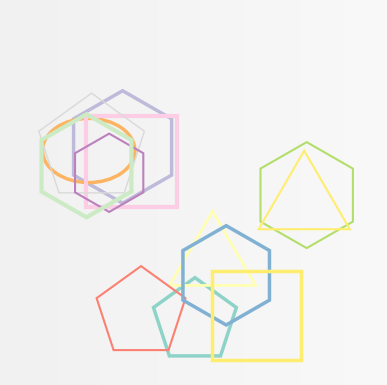[{"shape": "pentagon", "thickness": 2.5, "radius": 0.56, "center": [0.503, 0.166]}, {"shape": "triangle", "thickness": 2, "radius": 0.64, "center": [0.549, 0.323]}, {"shape": "hexagon", "thickness": 2.5, "radius": 0.73, "center": [0.316, 0.618]}, {"shape": "pentagon", "thickness": 1.5, "radius": 0.6, "center": [0.364, 0.188]}, {"shape": "hexagon", "thickness": 2.5, "radius": 0.64, "center": [0.584, 0.285]}, {"shape": "oval", "thickness": 2.5, "radius": 0.6, "center": [0.229, 0.609]}, {"shape": "hexagon", "thickness": 1.5, "radius": 0.69, "center": [0.791, 0.493]}, {"shape": "square", "thickness": 3, "radius": 0.59, "center": [0.34, 0.581]}, {"shape": "pentagon", "thickness": 1, "radius": 0.72, "center": [0.236, 0.615]}, {"shape": "hexagon", "thickness": 1.5, "radius": 0.51, "center": [0.282, 0.551]}, {"shape": "hexagon", "thickness": 3, "radius": 0.67, "center": [0.223, 0.569]}, {"shape": "triangle", "thickness": 1.5, "radius": 0.68, "center": [0.785, 0.473]}, {"shape": "square", "thickness": 2.5, "radius": 0.58, "center": [0.662, 0.18]}]